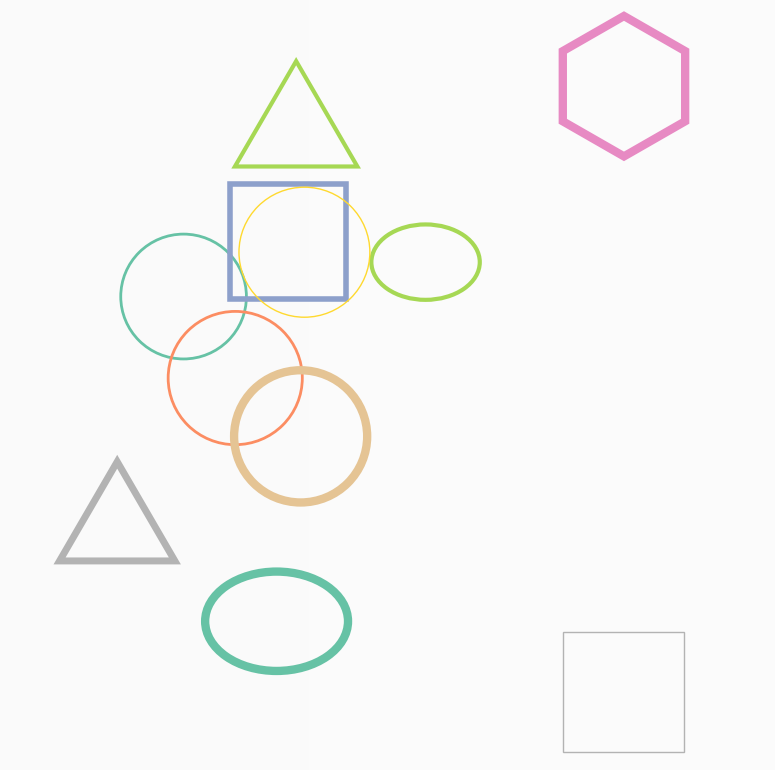[{"shape": "circle", "thickness": 1, "radius": 0.41, "center": [0.237, 0.615]}, {"shape": "oval", "thickness": 3, "radius": 0.46, "center": [0.357, 0.193]}, {"shape": "circle", "thickness": 1, "radius": 0.43, "center": [0.304, 0.509]}, {"shape": "square", "thickness": 2, "radius": 0.37, "center": [0.371, 0.687]}, {"shape": "hexagon", "thickness": 3, "radius": 0.46, "center": [0.805, 0.888]}, {"shape": "triangle", "thickness": 1.5, "radius": 0.46, "center": [0.382, 0.829]}, {"shape": "oval", "thickness": 1.5, "radius": 0.35, "center": [0.549, 0.66]}, {"shape": "circle", "thickness": 0.5, "radius": 0.42, "center": [0.393, 0.672]}, {"shape": "circle", "thickness": 3, "radius": 0.43, "center": [0.388, 0.433]}, {"shape": "triangle", "thickness": 2.5, "radius": 0.43, "center": [0.151, 0.314]}, {"shape": "square", "thickness": 0.5, "radius": 0.39, "center": [0.805, 0.101]}]